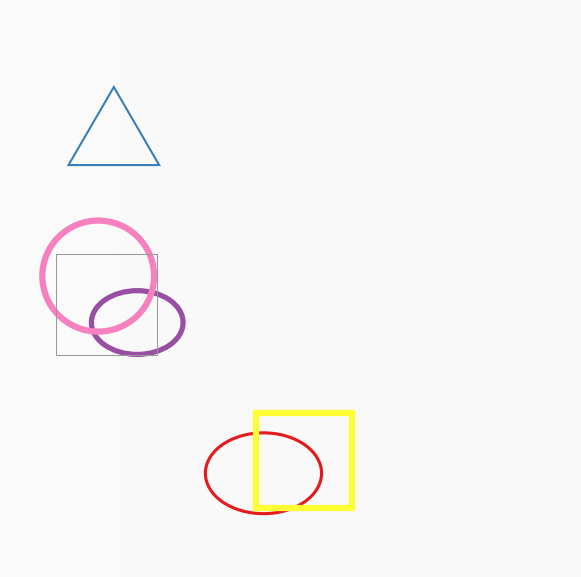[{"shape": "oval", "thickness": 1.5, "radius": 0.5, "center": [0.453, 0.18]}, {"shape": "triangle", "thickness": 1, "radius": 0.45, "center": [0.196, 0.758]}, {"shape": "oval", "thickness": 2.5, "radius": 0.39, "center": [0.236, 0.441]}, {"shape": "square", "thickness": 3, "radius": 0.41, "center": [0.523, 0.202]}, {"shape": "circle", "thickness": 3, "radius": 0.48, "center": [0.169, 0.521]}, {"shape": "square", "thickness": 0.5, "radius": 0.44, "center": [0.183, 0.472]}]